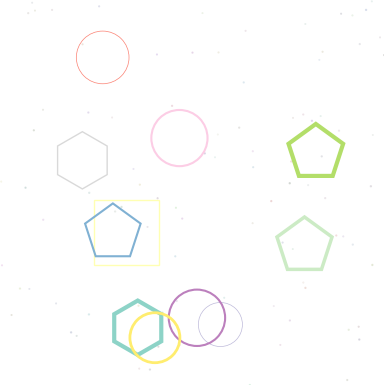[{"shape": "hexagon", "thickness": 3, "radius": 0.35, "center": [0.358, 0.149]}, {"shape": "square", "thickness": 1, "radius": 0.42, "center": [0.328, 0.396]}, {"shape": "circle", "thickness": 0.5, "radius": 0.29, "center": [0.572, 0.157]}, {"shape": "circle", "thickness": 0.5, "radius": 0.34, "center": [0.267, 0.851]}, {"shape": "pentagon", "thickness": 1.5, "radius": 0.38, "center": [0.293, 0.396]}, {"shape": "pentagon", "thickness": 3, "radius": 0.37, "center": [0.82, 0.603]}, {"shape": "circle", "thickness": 1.5, "radius": 0.36, "center": [0.466, 0.641]}, {"shape": "hexagon", "thickness": 1, "radius": 0.37, "center": [0.214, 0.584]}, {"shape": "circle", "thickness": 1.5, "radius": 0.37, "center": [0.512, 0.175]}, {"shape": "pentagon", "thickness": 2.5, "radius": 0.38, "center": [0.791, 0.361]}, {"shape": "circle", "thickness": 2, "radius": 0.32, "center": [0.402, 0.123]}]